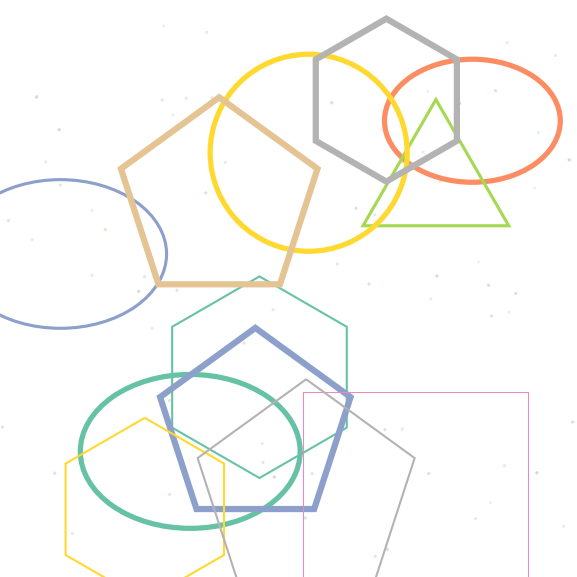[{"shape": "hexagon", "thickness": 1, "radius": 0.87, "center": [0.449, 0.346]}, {"shape": "oval", "thickness": 2.5, "radius": 0.95, "center": [0.329, 0.218]}, {"shape": "oval", "thickness": 2.5, "radius": 0.76, "center": [0.818, 0.79]}, {"shape": "pentagon", "thickness": 3, "radius": 0.87, "center": [0.442, 0.258]}, {"shape": "oval", "thickness": 1.5, "radius": 0.92, "center": [0.105, 0.559]}, {"shape": "square", "thickness": 0.5, "radius": 0.98, "center": [0.72, 0.124]}, {"shape": "triangle", "thickness": 1.5, "radius": 0.73, "center": [0.755, 0.681]}, {"shape": "circle", "thickness": 2.5, "radius": 0.85, "center": [0.534, 0.735]}, {"shape": "hexagon", "thickness": 1, "radius": 0.79, "center": [0.251, 0.117]}, {"shape": "pentagon", "thickness": 3, "radius": 0.89, "center": [0.38, 0.652]}, {"shape": "hexagon", "thickness": 3, "radius": 0.71, "center": [0.669, 0.826]}, {"shape": "pentagon", "thickness": 1, "radius": 0.99, "center": [0.53, 0.145]}]